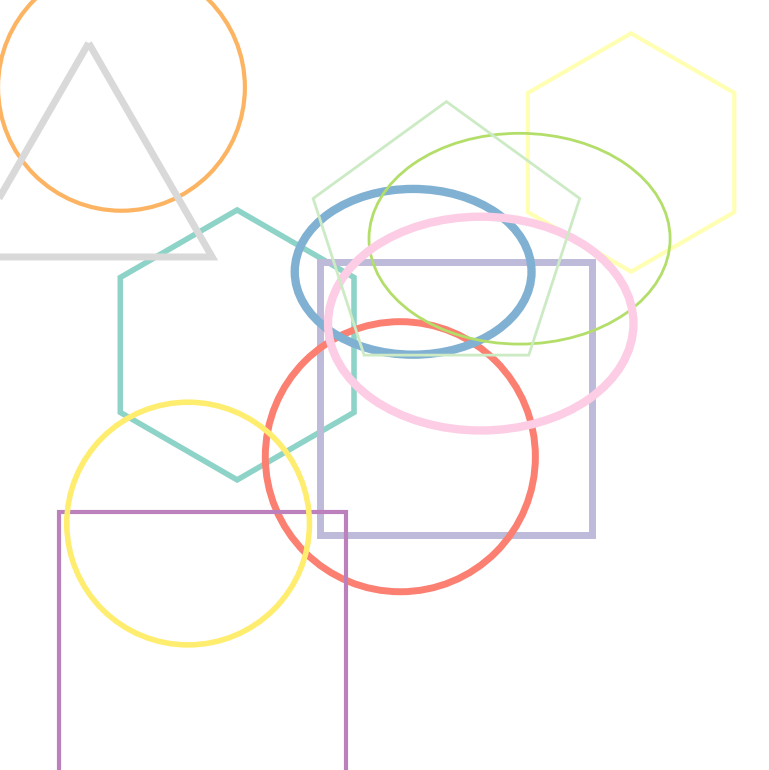[{"shape": "hexagon", "thickness": 2, "radius": 0.88, "center": [0.308, 0.552]}, {"shape": "hexagon", "thickness": 1.5, "radius": 0.77, "center": [0.82, 0.802]}, {"shape": "square", "thickness": 2.5, "radius": 0.89, "center": [0.592, 0.482]}, {"shape": "circle", "thickness": 2.5, "radius": 0.88, "center": [0.52, 0.407]}, {"shape": "oval", "thickness": 3, "radius": 0.77, "center": [0.537, 0.647]}, {"shape": "circle", "thickness": 1.5, "radius": 0.8, "center": [0.158, 0.887]}, {"shape": "oval", "thickness": 1, "radius": 0.98, "center": [0.675, 0.69]}, {"shape": "oval", "thickness": 3, "radius": 0.99, "center": [0.624, 0.58]}, {"shape": "triangle", "thickness": 2.5, "radius": 0.93, "center": [0.115, 0.759]}, {"shape": "square", "thickness": 1.5, "radius": 0.93, "center": [0.263, 0.149]}, {"shape": "pentagon", "thickness": 1, "radius": 0.91, "center": [0.58, 0.686]}, {"shape": "circle", "thickness": 2, "radius": 0.79, "center": [0.244, 0.32]}]